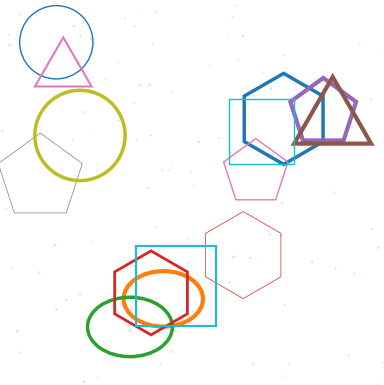[{"shape": "circle", "thickness": 1, "radius": 0.48, "center": [0.146, 0.89]}, {"shape": "hexagon", "thickness": 2.5, "radius": 0.59, "center": [0.737, 0.691]}, {"shape": "oval", "thickness": 3, "radius": 0.51, "center": [0.424, 0.224]}, {"shape": "oval", "thickness": 2.5, "radius": 0.55, "center": [0.337, 0.151]}, {"shape": "hexagon", "thickness": 0.5, "radius": 0.56, "center": [0.632, 0.337]}, {"shape": "hexagon", "thickness": 2, "radius": 0.55, "center": [0.392, 0.239]}, {"shape": "pentagon", "thickness": 3, "radius": 0.45, "center": [0.84, 0.708]}, {"shape": "triangle", "thickness": 3, "radius": 0.58, "center": [0.864, 0.685]}, {"shape": "triangle", "thickness": 1.5, "radius": 0.42, "center": [0.164, 0.818]}, {"shape": "pentagon", "thickness": 1, "radius": 0.44, "center": [0.664, 0.552]}, {"shape": "pentagon", "thickness": 0.5, "radius": 0.57, "center": [0.105, 0.54]}, {"shape": "circle", "thickness": 2.5, "radius": 0.59, "center": [0.208, 0.648]}, {"shape": "square", "thickness": 1.5, "radius": 0.52, "center": [0.458, 0.258]}, {"shape": "square", "thickness": 1, "radius": 0.43, "center": [0.679, 0.658]}]